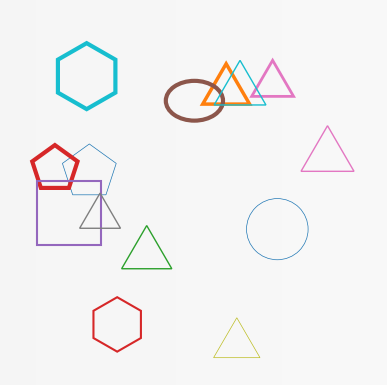[{"shape": "pentagon", "thickness": 0.5, "radius": 0.36, "center": [0.231, 0.553]}, {"shape": "circle", "thickness": 0.5, "radius": 0.4, "center": [0.716, 0.405]}, {"shape": "triangle", "thickness": 2.5, "radius": 0.35, "center": [0.584, 0.765]}, {"shape": "triangle", "thickness": 1, "radius": 0.37, "center": [0.379, 0.339]}, {"shape": "hexagon", "thickness": 1.5, "radius": 0.35, "center": [0.302, 0.157]}, {"shape": "pentagon", "thickness": 3, "radius": 0.31, "center": [0.142, 0.562]}, {"shape": "square", "thickness": 1.5, "radius": 0.41, "center": [0.179, 0.446]}, {"shape": "oval", "thickness": 3, "radius": 0.37, "center": [0.502, 0.738]}, {"shape": "triangle", "thickness": 2, "radius": 0.31, "center": [0.704, 0.781]}, {"shape": "triangle", "thickness": 1, "radius": 0.39, "center": [0.845, 0.594]}, {"shape": "triangle", "thickness": 1, "radius": 0.3, "center": [0.258, 0.438]}, {"shape": "triangle", "thickness": 0.5, "radius": 0.35, "center": [0.611, 0.106]}, {"shape": "hexagon", "thickness": 3, "radius": 0.43, "center": [0.224, 0.802]}, {"shape": "triangle", "thickness": 1, "radius": 0.39, "center": [0.619, 0.766]}]